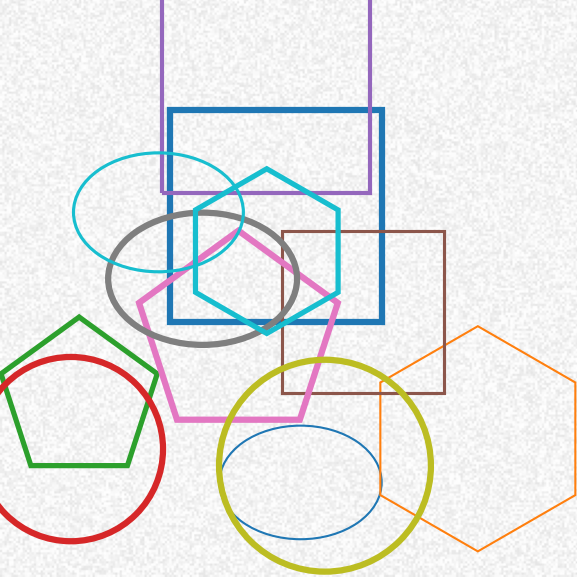[{"shape": "square", "thickness": 3, "radius": 0.92, "center": [0.478, 0.624]}, {"shape": "oval", "thickness": 1, "radius": 0.7, "center": [0.52, 0.164]}, {"shape": "hexagon", "thickness": 1, "radius": 0.97, "center": [0.827, 0.239]}, {"shape": "pentagon", "thickness": 2.5, "radius": 0.71, "center": [0.137, 0.308]}, {"shape": "circle", "thickness": 3, "radius": 0.8, "center": [0.123, 0.221]}, {"shape": "square", "thickness": 2, "radius": 0.9, "center": [0.46, 0.846]}, {"shape": "square", "thickness": 1.5, "radius": 0.7, "center": [0.628, 0.459]}, {"shape": "pentagon", "thickness": 3, "radius": 0.9, "center": [0.413, 0.419]}, {"shape": "oval", "thickness": 3, "radius": 0.82, "center": [0.351, 0.516]}, {"shape": "circle", "thickness": 3, "radius": 0.92, "center": [0.563, 0.193]}, {"shape": "oval", "thickness": 1.5, "radius": 0.74, "center": [0.274, 0.631]}, {"shape": "hexagon", "thickness": 2.5, "radius": 0.71, "center": [0.462, 0.564]}]